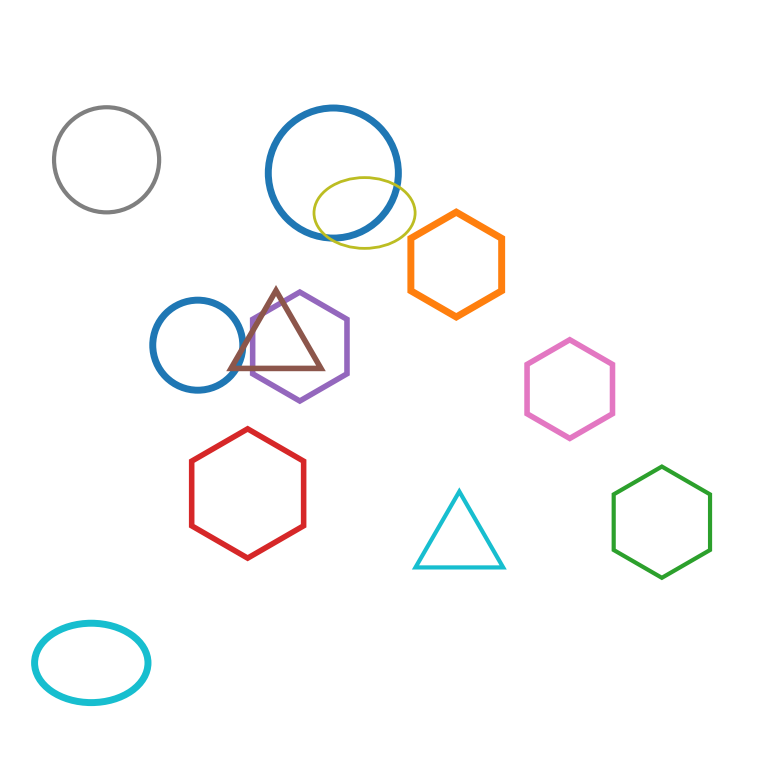[{"shape": "circle", "thickness": 2.5, "radius": 0.42, "center": [0.433, 0.775]}, {"shape": "circle", "thickness": 2.5, "radius": 0.29, "center": [0.257, 0.552]}, {"shape": "hexagon", "thickness": 2.5, "radius": 0.34, "center": [0.593, 0.656]}, {"shape": "hexagon", "thickness": 1.5, "radius": 0.36, "center": [0.86, 0.322]}, {"shape": "hexagon", "thickness": 2, "radius": 0.42, "center": [0.322, 0.359]}, {"shape": "hexagon", "thickness": 2, "radius": 0.35, "center": [0.389, 0.55]}, {"shape": "triangle", "thickness": 2, "radius": 0.34, "center": [0.358, 0.555]}, {"shape": "hexagon", "thickness": 2, "radius": 0.32, "center": [0.74, 0.495]}, {"shape": "circle", "thickness": 1.5, "radius": 0.34, "center": [0.138, 0.792]}, {"shape": "oval", "thickness": 1, "radius": 0.33, "center": [0.473, 0.723]}, {"shape": "oval", "thickness": 2.5, "radius": 0.37, "center": [0.119, 0.139]}, {"shape": "triangle", "thickness": 1.5, "radius": 0.33, "center": [0.597, 0.296]}]